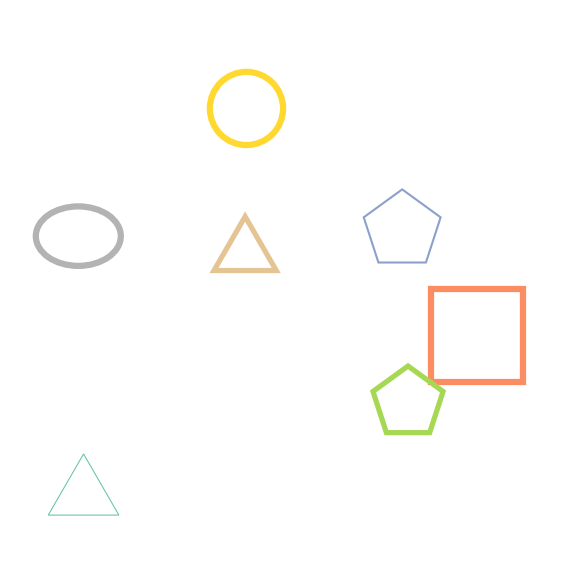[{"shape": "triangle", "thickness": 0.5, "radius": 0.35, "center": [0.145, 0.143]}, {"shape": "square", "thickness": 3, "radius": 0.4, "center": [0.826, 0.419]}, {"shape": "pentagon", "thickness": 1, "radius": 0.35, "center": [0.696, 0.601]}, {"shape": "pentagon", "thickness": 2.5, "radius": 0.32, "center": [0.707, 0.302]}, {"shape": "circle", "thickness": 3, "radius": 0.32, "center": [0.427, 0.811]}, {"shape": "triangle", "thickness": 2.5, "radius": 0.31, "center": [0.424, 0.562]}, {"shape": "oval", "thickness": 3, "radius": 0.37, "center": [0.136, 0.59]}]